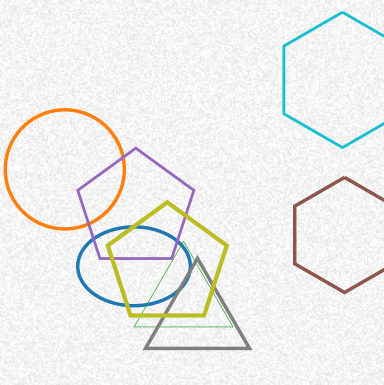[{"shape": "oval", "thickness": 2.5, "radius": 0.73, "center": [0.348, 0.308]}, {"shape": "circle", "thickness": 2.5, "radius": 0.77, "center": [0.168, 0.56]}, {"shape": "triangle", "thickness": 0.5, "radius": 0.74, "center": [0.477, 0.225]}, {"shape": "pentagon", "thickness": 2, "radius": 0.79, "center": [0.353, 0.457]}, {"shape": "hexagon", "thickness": 2.5, "radius": 0.75, "center": [0.895, 0.39]}, {"shape": "triangle", "thickness": 2.5, "radius": 0.78, "center": [0.513, 0.173]}, {"shape": "pentagon", "thickness": 3, "radius": 0.81, "center": [0.434, 0.312]}, {"shape": "hexagon", "thickness": 2, "radius": 0.88, "center": [0.89, 0.792]}]